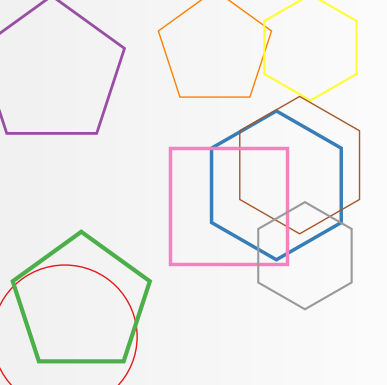[{"shape": "circle", "thickness": 1, "radius": 0.93, "center": [0.167, 0.125]}, {"shape": "hexagon", "thickness": 2.5, "radius": 0.97, "center": [0.713, 0.519]}, {"shape": "pentagon", "thickness": 3, "radius": 0.93, "center": [0.21, 0.212]}, {"shape": "pentagon", "thickness": 2, "radius": 0.99, "center": [0.134, 0.813]}, {"shape": "pentagon", "thickness": 1, "radius": 0.77, "center": [0.555, 0.872]}, {"shape": "hexagon", "thickness": 1.5, "radius": 0.69, "center": [0.801, 0.877]}, {"shape": "hexagon", "thickness": 1, "radius": 0.89, "center": [0.773, 0.571]}, {"shape": "square", "thickness": 2.5, "radius": 0.75, "center": [0.589, 0.465]}, {"shape": "hexagon", "thickness": 1.5, "radius": 0.7, "center": [0.787, 0.336]}]